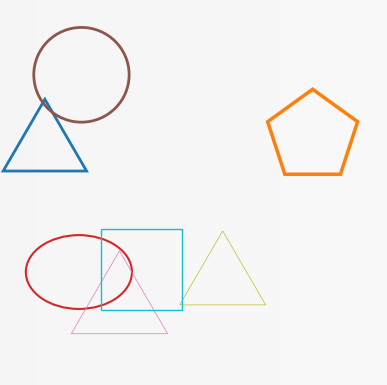[{"shape": "triangle", "thickness": 2, "radius": 0.62, "center": [0.116, 0.618]}, {"shape": "pentagon", "thickness": 2.5, "radius": 0.61, "center": [0.807, 0.646]}, {"shape": "oval", "thickness": 1.5, "radius": 0.68, "center": [0.204, 0.293]}, {"shape": "circle", "thickness": 2, "radius": 0.62, "center": [0.21, 0.806]}, {"shape": "triangle", "thickness": 0.5, "radius": 0.72, "center": [0.308, 0.205]}, {"shape": "triangle", "thickness": 0.5, "radius": 0.64, "center": [0.575, 0.272]}, {"shape": "square", "thickness": 1, "radius": 0.53, "center": [0.365, 0.3]}]